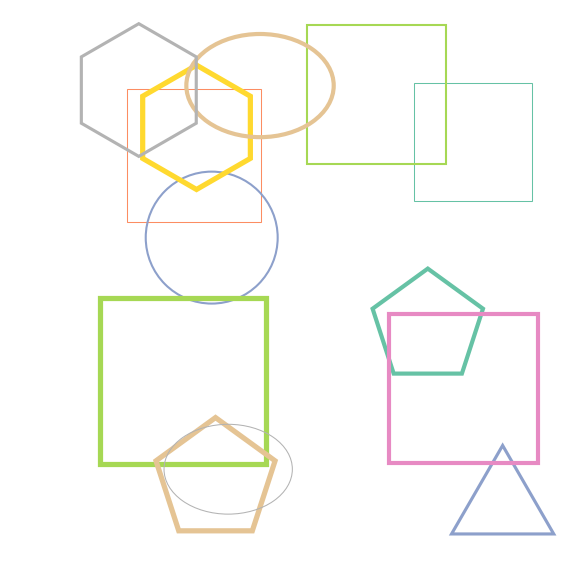[{"shape": "pentagon", "thickness": 2, "radius": 0.5, "center": [0.741, 0.434]}, {"shape": "square", "thickness": 0.5, "radius": 0.51, "center": [0.818, 0.753]}, {"shape": "square", "thickness": 0.5, "radius": 0.58, "center": [0.336, 0.73]}, {"shape": "triangle", "thickness": 1.5, "radius": 0.51, "center": [0.87, 0.126]}, {"shape": "circle", "thickness": 1, "radius": 0.57, "center": [0.367, 0.588]}, {"shape": "square", "thickness": 2, "radius": 0.65, "center": [0.802, 0.326]}, {"shape": "square", "thickness": 1, "radius": 0.6, "center": [0.652, 0.835]}, {"shape": "square", "thickness": 2.5, "radius": 0.72, "center": [0.317, 0.339]}, {"shape": "hexagon", "thickness": 2.5, "radius": 0.54, "center": [0.34, 0.779]}, {"shape": "pentagon", "thickness": 2.5, "radius": 0.54, "center": [0.373, 0.168]}, {"shape": "oval", "thickness": 2, "radius": 0.64, "center": [0.45, 0.851]}, {"shape": "hexagon", "thickness": 1.5, "radius": 0.57, "center": [0.24, 0.843]}, {"shape": "oval", "thickness": 0.5, "radius": 0.56, "center": [0.395, 0.187]}]